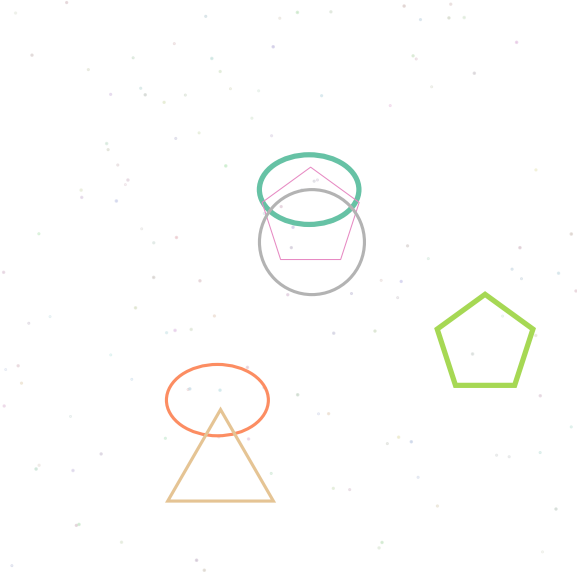[{"shape": "oval", "thickness": 2.5, "radius": 0.43, "center": [0.535, 0.671]}, {"shape": "oval", "thickness": 1.5, "radius": 0.44, "center": [0.376, 0.306]}, {"shape": "pentagon", "thickness": 0.5, "radius": 0.44, "center": [0.538, 0.621]}, {"shape": "pentagon", "thickness": 2.5, "radius": 0.44, "center": [0.84, 0.402]}, {"shape": "triangle", "thickness": 1.5, "radius": 0.53, "center": [0.382, 0.184]}, {"shape": "circle", "thickness": 1.5, "radius": 0.45, "center": [0.54, 0.58]}]